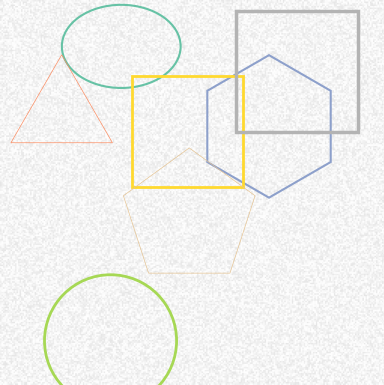[{"shape": "oval", "thickness": 1.5, "radius": 0.77, "center": [0.315, 0.879]}, {"shape": "triangle", "thickness": 0.5, "radius": 0.76, "center": [0.16, 0.705]}, {"shape": "hexagon", "thickness": 1.5, "radius": 0.93, "center": [0.699, 0.672]}, {"shape": "circle", "thickness": 2, "radius": 0.86, "center": [0.287, 0.115]}, {"shape": "square", "thickness": 2, "radius": 0.72, "center": [0.488, 0.659]}, {"shape": "pentagon", "thickness": 0.5, "radius": 0.9, "center": [0.492, 0.436]}, {"shape": "square", "thickness": 2.5, "radius": 0.79, "center": [0.771, 0.814]}]